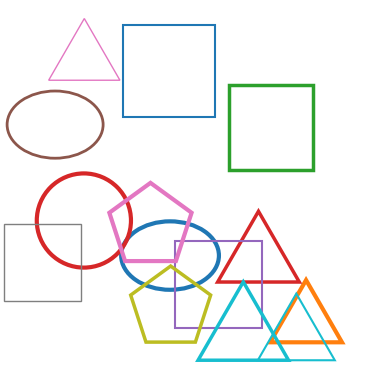[{"shape": "oval", "thickness": 3, "radius": 0.63, "center": [0.442, 0.336]}, {"shape": "square", "thickness": 1.5, "radius": 0.6, "center": [0.439, 0.815]}, {"shape": "triangle", "thickness": 3, "radius": 0.54, "center": [0.795, 0.165]}, {"shape": "square", "thickness": 2.5, "radius": 0.55, "center": [0.704, 0.668]}, {"shape": "triangle", "thickness": 2.5, "radius": 0.61, "center": [0.671, 0.329]}, {"shape": "circle", "thickness": 3, "radius": 0.61, "center": [0.218, 0.427]}, {"shape": "square", "thickness": 1.5, "radius": 0.57, "center": [0.568, 0.26]}, {"shape": "oval", "thickness": 2, "radius": 0.62, "center": [0.143, 0.676]}, {"shape": "pentagon", "thickness": 3, "radius": 0.56, "center": [0.391, 0.413]}, {"shape": "triangle", "thickness": 1, "radius": 0.53, "center": [0.219, 0.845]}, {"shape": "square", "thickness": 1, "radius": 0.5, "center": [0.11, 0.319]}, {"shape": "pentagon", "thickness": 2.5, "radius": 0.55, "center": [0.443, 0.2]}, {"shape": "triangle", "thickness": 1.5, "radius": 0.58, "center": [0.77, 0.122]}, {"shape": "triangle", "thickness": 2.5, "radius": 0.68, "center": [0.632, 0.132]}]